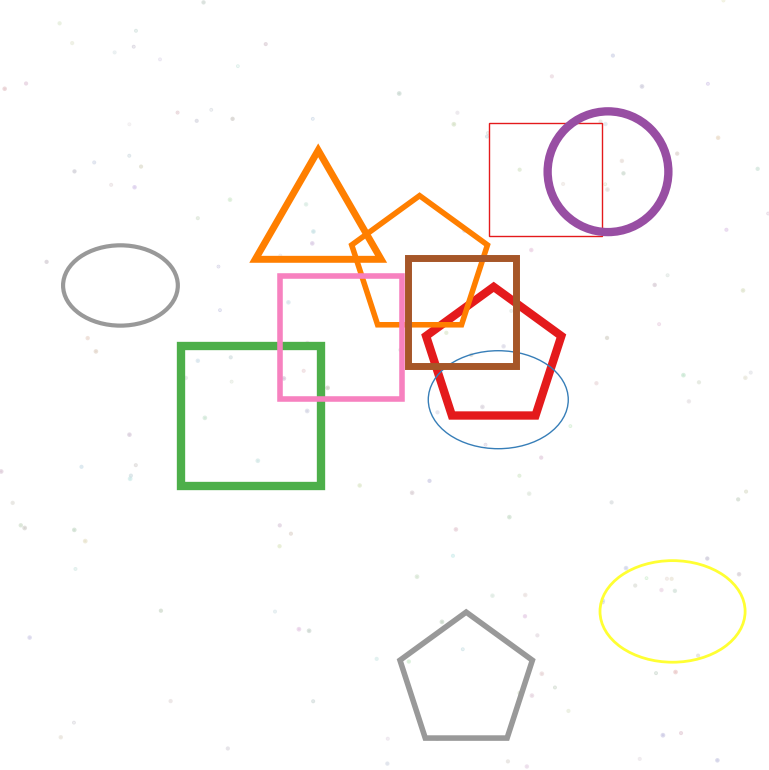[{"shape": "pentagon", "thickness": 3, "radius": 0.46, "center": [0.641, 0.535]}, {"shape": "square", "thickness": 0.5, "radius": 0.37, "center": [0.708, 0.767]}, {"shape": "oval", "thickness": 0.5, "radius": 0.45, "center": [0.647, 0.481]}, {"shape": "square", "thickness": 3, "radius": 0.45, "center": [0.327, 0.459]}, {"shape": "circle", "thickness": 3, "radius": 0.39, "center": [0.79, 0.777]}, {"shape": "pentagon", "thickness": 2, "radius": 0.46, "center": [0.545, 0.653]}, {"shape": "triangle", "thickness": 2.5, "radius": 0.47, "center": [0.413, 0.71]}, {"shape": "oval", "thickness": 1, "radius": 0.47, "center": [0.873, 0.206]}, {"shape": "square", "thickness": 2.5, "radius": 0.35, "center": [0.6, 0.595]}, {"shape": "square", "thickness": 2, "radius": 0.4, "center": [0.443, 0.562]}, {"shape": "oval", "thickness": 1.5, "radius": 0.37, "center": [0.156, 0.629]}, {"shape": "pentagon", "thickness": 2, "radius": 0.45, "center": [0.605, 0.115]}]